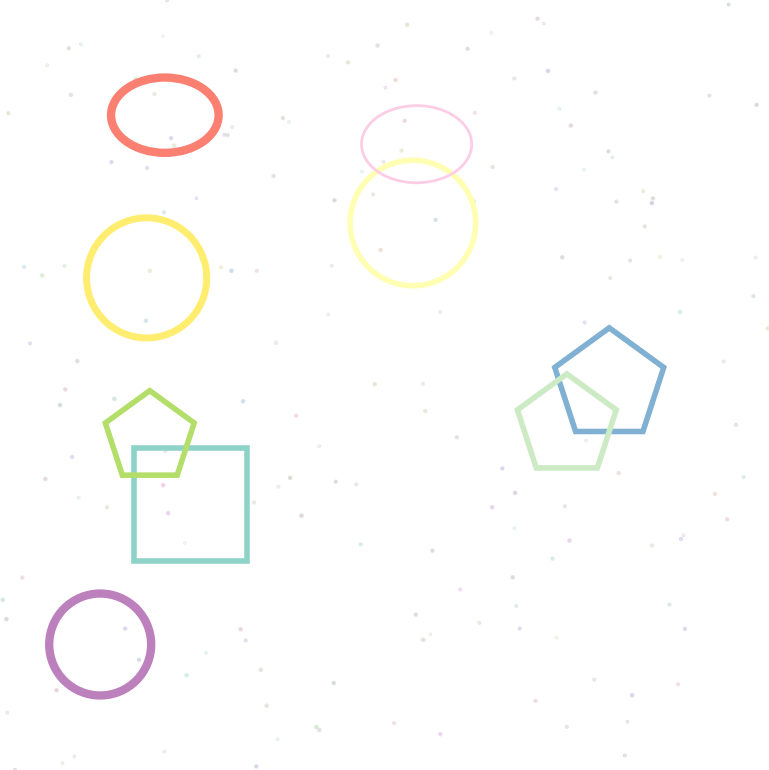[{"shape": "square", "thickness": 2, "radius": 0.37, "center": [0.247, 0.345]}, {"shape": "circle", "thickness": 2, "radius": 0.41, "center": [0.536, 0.71]}, {"shape": "oval", "thickness": 3, "radius": 0.35, "center": [0.214, 0.85]}, {"shape": "pentagon", "thickness": 2, "radius": 0.37, "center": [0.791, 0.5]}, {"shape": "pentagon", "thickness": 2, "radius": 0.3, "center": [0.195, 0.432]}, {"shape": "oval", "thickness": 1, "radius": 0.36, "center": [0.541, 0.813]}, {"shape": "circle", "thickness": 3, "radius": 0.33, "center": [0.13, 0.163]}, {"shape": "pentagon", "thickness": 2, "radius": 0.34, "center": [0.736, 0.447]}, {"shape": "circle", "thickness": 2.5, "radius": 0.39, "center": [0.19, 0.639]}]